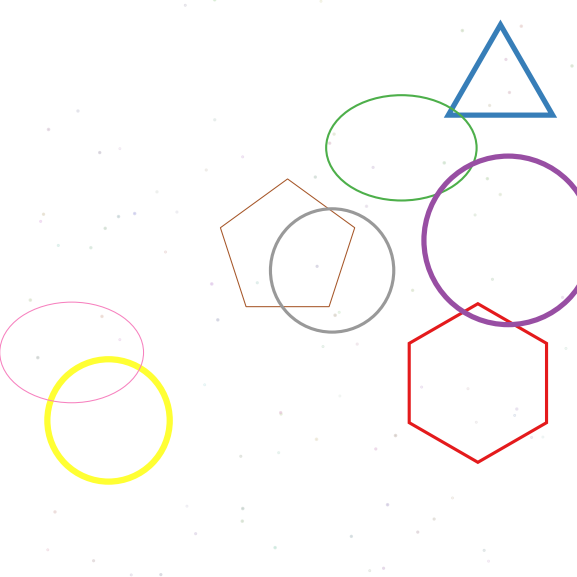[{"shape": "hexagon", "thickness": 1.5, "radius": 0.69, "center": [0.827, 0.336]}, {"shape": "triangle", "thickness": 2.5, "radius": 0.52, "center": [0.867, 0.852]}, {"shape": "oval", "thickness": 1, "radius": 0.65, "center": [0.695, 0.743]}, {"shape": "circle", "thickness": 2.5, "radius": 0.73, "center": [0.88, 0.583]}, {"shape": "circle", "thickness": 3, "radius": 0.53, "center": [0.188, 0.271]}, {"shape": "pentagon", "thickness": 0.5, "radius": 0.61, "center": [0.498, 0.567]}, {"shape": "oval", "thickness": 0.5, "radius": 0.62, "center": [0.124, 0.389]}, {"shape": "circle", "thickness": 1.5, "radius": 0.53, "center": [0.575, 0.531]}]